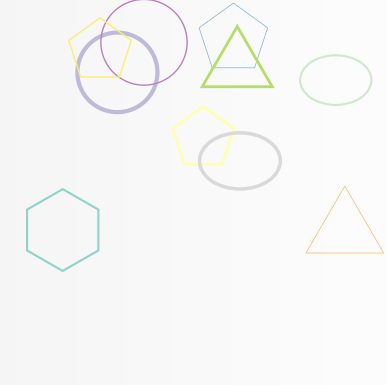[{"shape": "hexagon", "thickness": 1.5, "radius": 0.53, "center": [0.162, 0.403]}, {"shape": "pentagon", "thickness": 2, "radius": 0.42, "center": [0.525, 0.641]}, {"shape": "circle", "thickness": 3, "radius": 0.52, "center": [0.303, 0.812]}, {"shape": "pentagon", "thickness": 0.5, "radius": 0.46, "center": [0.602, 0.899]}, {"shape": "triangle", "thickness": 0.5, "radius": 0.58, "center": [0.89, 0.401]}, {"shape": "triangle", "thickness": 2, "radius": 0.52, "center": [0.612, 0.827]}, {"shape": "oval", "thickness": 2.5, "radius": 0.52, "center": [0.619, 0.582]}, {"shape": "circle", "thickness": 1, "radius": 0.56, "center": [0.372, 0.89]}, {"shape": "oval", "thickness": 1.5, "radius": 0.46, "center": [0.867, 0.792]}, {"shape": "pentagon", "thickness": 1, "radius": 0.42, "center": [0.258, 0.869]}]